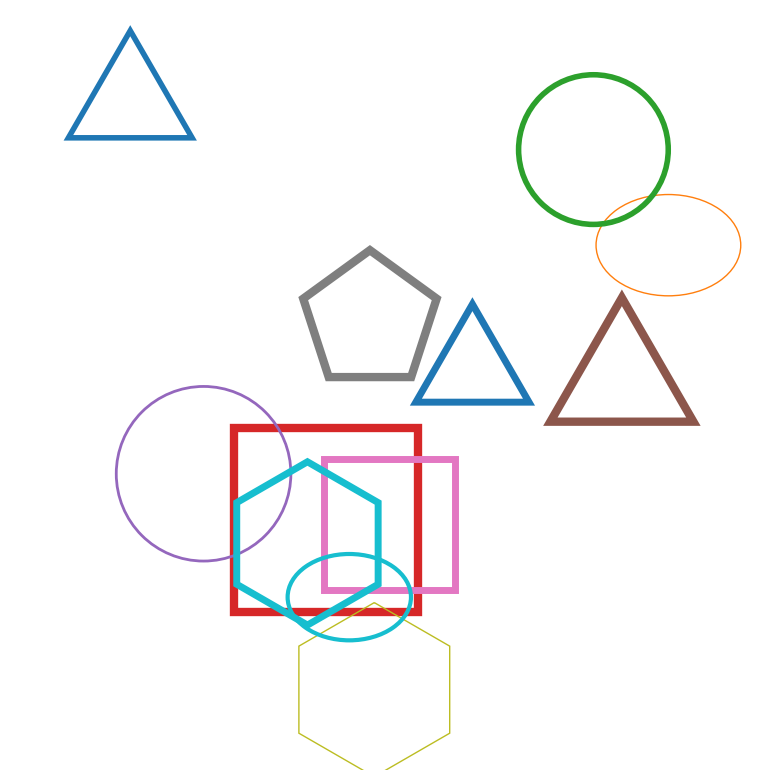[{"shape": "triangle", "thickness": 2.5, "radius": 0.42, "center": [0.614, 0.52]}, {"shape": "triangle", "thickness": 2, "radius": 0.46, "center": [0.169, 0.867]}, {"shape": "oval", "thickness": 0.5, "radius": 0.47, "center": [0.868, 0.682]}, {"shape": "circle", "thickness": 2, "radius": 0.49, "center": [0.771, 0.806]}, {"shape": "square", "thickness": 3, "radius": 0.6, "center": [0.424, 0.324]}, {"shape": "circle", "thickness": 1, "radius": 0.57, "center": [0.264, 0.385]}, {"shape": "triangle", "thickness": 3, "radius": 0.54, "center": [0.808, 0.506]}, {"shape": "square", "thickness": 2.5, "radius": 0.42, "center": [0.506, 0.319]}, {"shape": "pentagon", "thickness": 3, "radius": 0.46, "center": [0.48, 0.584]}, {"shape": "hexagon", "thickness": 0.5, "radius": 0.57, "center": [0.486, 0.104]}, {"shape": "hexagon", "thickness": 2.5, "radius": 0.53, "center": [0.399, 0.294]}, {"shape": "oval", "thickness": 1.5, "radius": 0.4, "center": [0.454, 0.224]}]